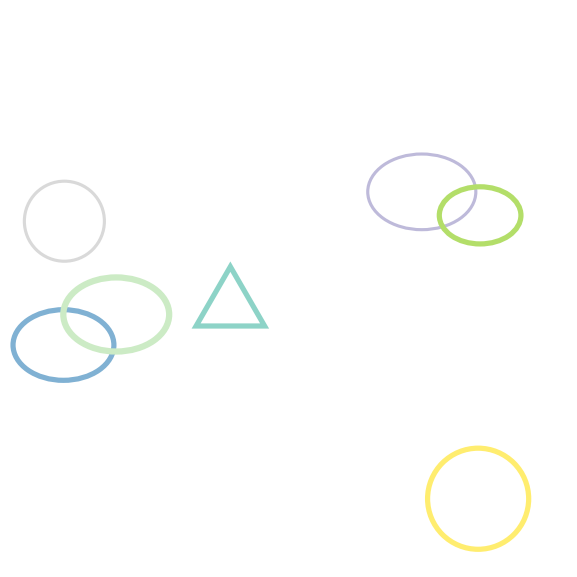[{"shape": "triangle", "thickness": 2.5, "radius": 0.34, "center": [0.399, 0.469]}, {"shape": "oval", "thickness": 1.5, "radius": 0.47, "center": [0.73, 0.667]}, {"shape": "oval", "thickness": 2.5, "radius": 0.44, "center": [0.11, 0.402]}, {"shape": "oval", "thickness": 2.5, "radius": 0.35, "center": [0.831, 0.626]}, {"shape": "circle", "thickness": 1.5, "radius": 0.35, "center": [0.111, 0.616]}, {"shape": "oval", "thickness": 3, "radius": 0.46, "center": [0.201, 0.455]}, {"shape": "circle", "thickness": 2.5, "radius": 0.44, "center": [0.828, 0.136]}]